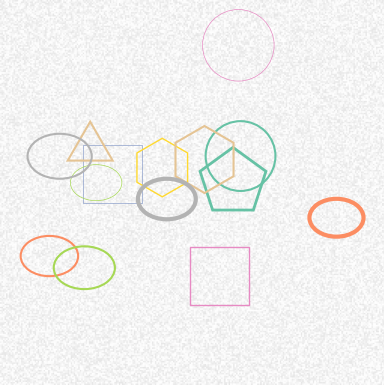[{"shape": "circle", "thickness": 1.5, "radius": 0.45, "center": [0.625, 0.595]}, {"shape": "pentagon", "thickness": 2, "radius": 0.45, "center": [0.605, 0.527]}, {"shape": "oval", "thickness": 3, "radius": 0.35, "center": [0.874, 0.434]}, {"shape": "oval", "thickness": 1.5, "radius": 0.37, "center": [0.128, 0.335]}, {"shape": "square", "thickness": 0.5, "radius": 0.38, "center": [0.293, 0.549]}, {"shape": "circle", "thickness": 0.5, "radius": 0.46, "center": [0.619, 0.882]}, {"shape": "square", "thickness": 1, "radius": 0.38, "center": [0.57, 0.283]}, {"shape": "oval", "thickness": 0.5, "radius": 0.33, "center": [0.25, 0.526]}, {"shape": "oval", "thickness": 1.5, "radius": 0.4, "center": [0.219, 0.305]}, {"shape": "hexagon", "thickness": 1, "radius": 0.38, "center": [0.421, 0.565]}, {"shape": "hexagon", "thickness": 1.5, "radius": 0.44, "center": [0.531, 0.586]}, {"shape": "triangle", "thickness": 1.5, "radius": 0.34, "center": [0.234, 0.617]}, {"shape": "oval", "thickness": 3, "radius": 0.38, "center": [0.433, 0.483]}, {"shape": "oval", "thickness": 1.5, "radius": 0.42, "center": [0.155, 0.594]}]